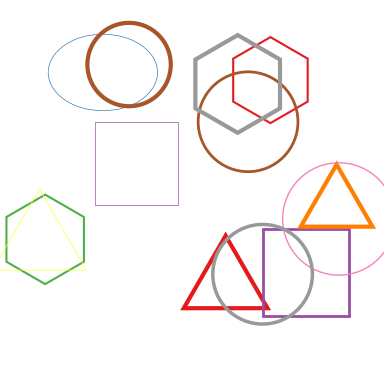[{"shape": "triangle", "thickness": 3, "radius": 0.63, "center": [0.586, 0.262]}, {"shape": "hexagon", "thickness": 1.5, "radius": 0.56, "center": [0.702, 0.792]}, {"shape": "oval", "thickness": 0.5, "radius": 0.71, "center": [0.267, 0.812]}, {"shape": "hexagon", "thickness": 1.5, "radius": 0.58, "center": [0.117, 0.378]}, {"shape": "square", "thickness": 2, "radius": 0.56, "center": [0.795, 0.292]}, {"shape": "square", "thickness": 0.5, "radius": 0.54, "center": [0.356, 0.575]}, {"shape": "triangle", "thickness": 3, "radius": 0.54, "center": [0.874, 0.465]}, {"shape": "triangle", "thickness": 0.5, "radius": 0.7, "center": [0.103, 0.369]}, {"shape": "circle", "thickness": 2, "radius": 0.65, "center": [0.644, 0.684]}, {"shape": "circle", "thickness": 3, "radius": 0.54, "center": [0.335, 0.832]}, {"shape": "circle", "thickness": 1, "radius": 0.73, "center": [0.88, 0.431]}, {"shape": "hexagon", "thickness": 3, "radius": 0.63, "center": [0.617, 0.782]}, {"shape": "circle", "thickness": 2.5, "radius": 0.65, "center": [0.682, 0.288]}]